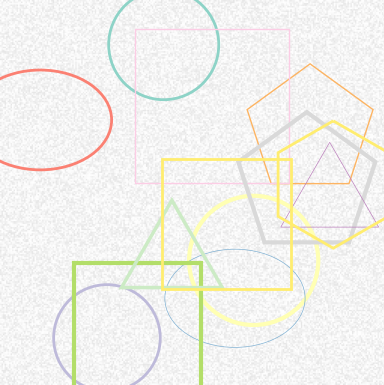[{"shape": "circle", "thickness": 2, "radius": 0.71, "center": [0.425, 0.884]}, {"shape": "circle", "thickness": 3, "radius": 0.84, "center": [0.659, 0.324]}, {"shape": "circle", "thickness": 2, "radius": 0.69, "center": [0.278, 0.122]}, {"shape": "oval", "thickness": 2, "radius": 0.93, "center": [0.105, 0.688]}, {"shape": "oval", "thickness": 0.5, "radius": 0.91, "center": [0.61, 0.225]}, {"shape": "pentagon", "thickness": 1, "radius": 0.86, "center": [0.805, 0.662]}, {"shape": "square", "thickness": 3, "radius": 0.83, "center": [0.358, 0.152]}, {"shape": "square", "thickness": 1, "radius": 1.0, "center": [0.552, 0.724]}, {"shape": "pentagon", "thickness": 3, "radius": 0.94, "center": [0.797, 0.522]}, {"shape": "triangle", "thickness": 0.5, "radius": 0.73, "center": [0.856, 0.484]}, {"shape": "triangle", "thickness": 2.5, "radius": 0.76, "center": [0.446, 0.329]}, {"shape": "square", "thickness": 2, "radius": 0.84, "center": [0.589, 0.418]}, {"shape": "hexagon", "thickness": 2, "radius": 0.83, "center": [0.866, 0.521]}]